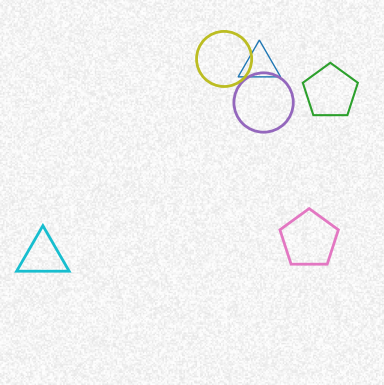[{"shape": "triangle", "thickness": 1, "radius": 0.32, "center": [0.674, 0.832]}, {"shape": "pentagon", "thickness": 1.5, "radius": 0.38, "center": [0.858, 0.762]}, {"shape": "circle", "thickness": 2, "radius": 0.39, "center": [0.685, 0.734]}, {"shape": "pentagon", "thickness": 2, "radius": 0.4, "center": [0.803, 0.378]}, {"shape": "circle", "thickness": 2, "radius": 0.36, "center": [0.582, 0.847]}, {"shape": "triangle", "thickness": 2, "radius": 0.39, "center": [0.111, 0.335]}]